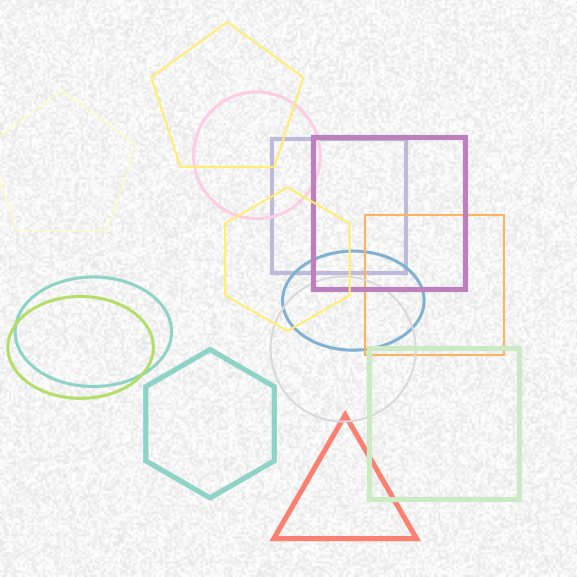[{"shape": "oval", "thickness": 1.5, "radius": 0.68, "center": [0.162, 0.425]}, {"shape": "hexagon", "thickness": 2.5, "radius": 0.64, "center": [0.364, 0.265]}, {"shape": "pentagon", "thickness": 0.5, "radius": 0.67, "center": [0.107, 0.708]}, {"shape": "square", "thickness": 2, "radius": 0.58, "center": [0.587, 0.642]}, {"shape": "triangle", "thickness": 2.5, "radius": 0.71, "center": [0.598, 0.138]}, {"shape": "oval", "thickness": 1.5, "radius": 0.61, "center": [0.612, 0.479]}, {"shape": "square", "thickness": 1, "radius": 0.6, "center": [0.752, 0.506]}, {"shape": "oval", "thickness": 1.5, "radius": 0.63, "center": [0.14, 0.398]}, {"shape": "circle", "thickness": 1.5, "radius": 0.55, "center": [0.445, 0.73]}, {"shape": "circle", "thickness": 1, "radius": 0.63, "center": [0.594, 0.395]}, {"shape": "square", "thickness": 2.5, "radius": 0.66, "center": [0.673, 0.63]}, {"shape": "square", "thickness": 2.5, "radius": 0.65, "center": [0.769, 0.265]}, {"shape": "pentagon", "thickness": 1, "radius": 0.69, "center": [0.394, 0.822]}, {"shape": "hexagon", "thickness": 1, "radius": 0.62, "center": [0.498, 0.55]}]